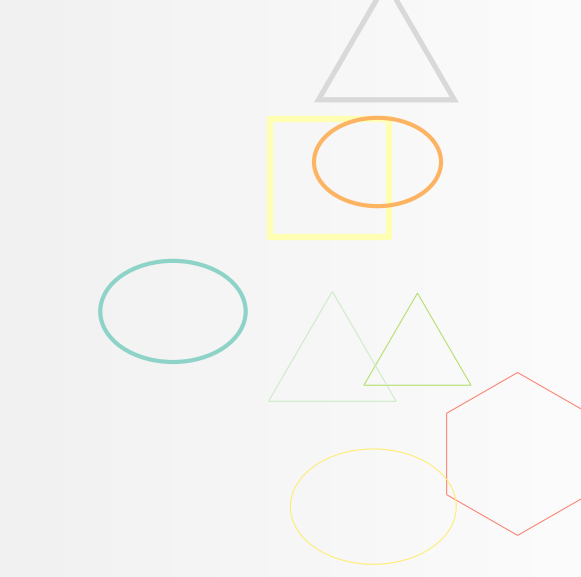[{"shape": "oval", "thickness": 2, "radius": 0.63, "center": [0.298, 0.46]}, {"shape": "square", "thickness": 3, "radius": 0.51, "center": [0.567, 0.691]}, {"shape": "hexagon", "thickness": 0.5, "radius": 0.71, "center": [0.891, 0.213]}, {"shape": "oval", "thickness": 2, "radius": 0.55, "center": [0.649, 0.719]}, {"shape": "triangle", "thickness": 0.5, "radius": 0.53, "center": [0.718, 0.385]}, {"shape": "triangle", "thickness": 2.5, "radius": 0.68, "center": [0.665, 0.894]}, {"shape": "triangle", "thickness": 0.5, "radius": 0.63, "center": [0.572, 0.368]}, {"shape": "oval", "thickness": 0.5, "radius": 0.71, "center": [0.642, 0.122]}]